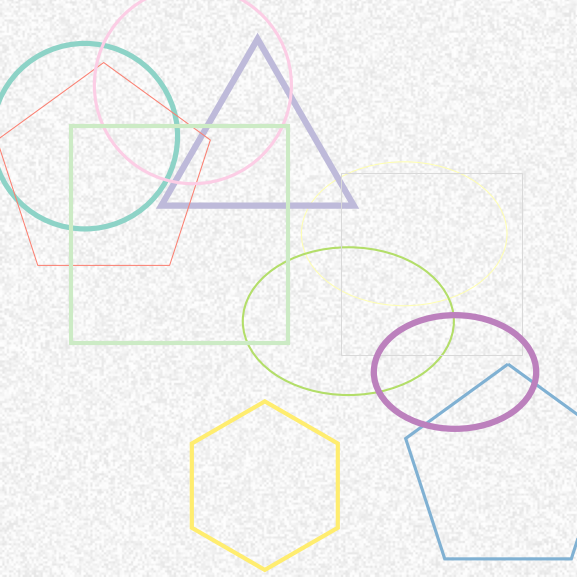[{"shape": "circle", "thickness": 2.5, "radius": 0.8, "center": [0.147, 0.763]}, {"shape": "oval", "thickness": 0.5, "radius": 0.89, "center": [0.7, 0.594]}, {"shape": "triangle", "thickness": 3, "radius": 0.96, "center": [0.446, 0.739]}, {"shape": "pentagon", "thickness": 0.5, "radius": 0.97, "center": [0.18, 0.697]}, {"shape": "pentagon", "thickness": 1.5, "radius": 0.93, "center": [0.88, 0.182]}, {"shape": "oval", "thickness": 1, "radius": 0.91, "center": [0.603, 0.443]}, {"shape": "circle", "thickness": 1.5, "radius": 0.85, "center": [0.334, 0.852]}, {"shape": "square", "thickness": 0.5, "radius": 0.79, "center": [0.747, 0.542]}, {"shape": "oval", "thickness": 3, "radius": 0.7, "center": [0.788, 0.355]}, {"shape": "square", "thickness": 2, "radius": 0.94, "center": [0.31, 0.593]}, {"shape": "hexagon", "thickness": 2, "radius": 0.73, "center": [0.459, 0.158]}]